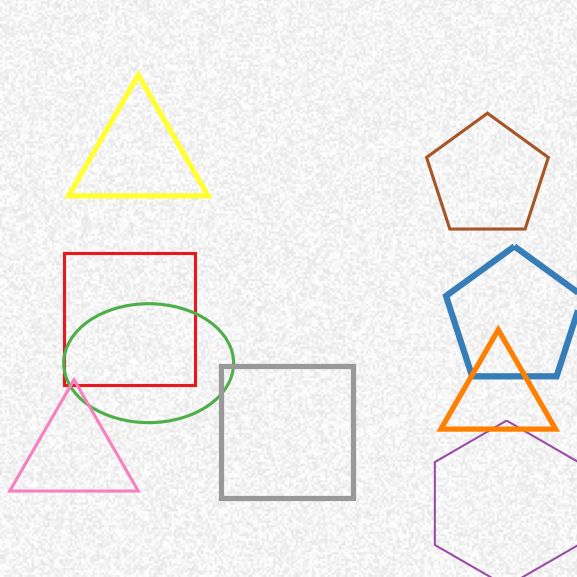[{"shape": "square", "thickness": 1.5, "radius": 0.57, "center": [0.224, 0.447]}, {"shape": "pentagon", "thickness": 3, "radius": 0.62, "center": [0.891, 0.448]}, {"shape": "oval", "thickness": 1.5, "radius": 0.74, "center": [0.257, 0.37]}, {"shape": "hexagon", "thickness": 1, "radius": 0.72, "center": [0.877, 0.127]}, {"shape": "triangle", "thickness": 2.5, "radius": 0.57, "center": [0.863, 0.313]}, {"shape": "triangle", "thickness": 2.5, "radius": 0.7, "center": [0.24, 0.73]}, {"shape": "pentagon", "thickness": 1.5, "radius": 0.55, "center": [0.844, 0.692]}, {"shape": "triangle", "thickness": 1.5, "radius": 0.64, "center": [0.128, 0.213]}, {"shape": "square", "thickness": 2.5, "radius": 0.57, "center": [0.497, 0.251]}]